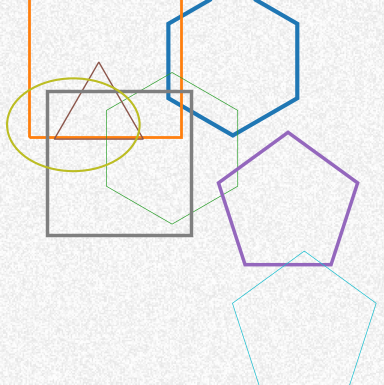[{"shape": "hexagon", "thickness": 3, "radius": 0.97, "center": [0.605, 0.842]}, {"shape": "square", "thickness": 2, "radius": 0.98, "center": [0.274, 0.84]}, {"shape": "hexagon", "thickness": 0.5, "radius": 0.98, "center": [0.447, 0.615]}, {"shape": "pentagon", "thickness": 2.5, "radius": 0.95, "center": [0.748, 0.466]}, {"shape": "triangle", "thickness": 1, "radius": 0.67, "center": [0.257, 0.705]}, {"shape": "square", "thickness": 2.5, "radius": 0.94, "center": [0.309, 0.577]}, {"shape": "oval", "thickness": 1.5, "radius": 0.86, "center": [0.19, 0.676]}, {"shape": "pentagon", "thickness": 0.5, "radius": 0.98, "center": [0.79, 0.152]}]